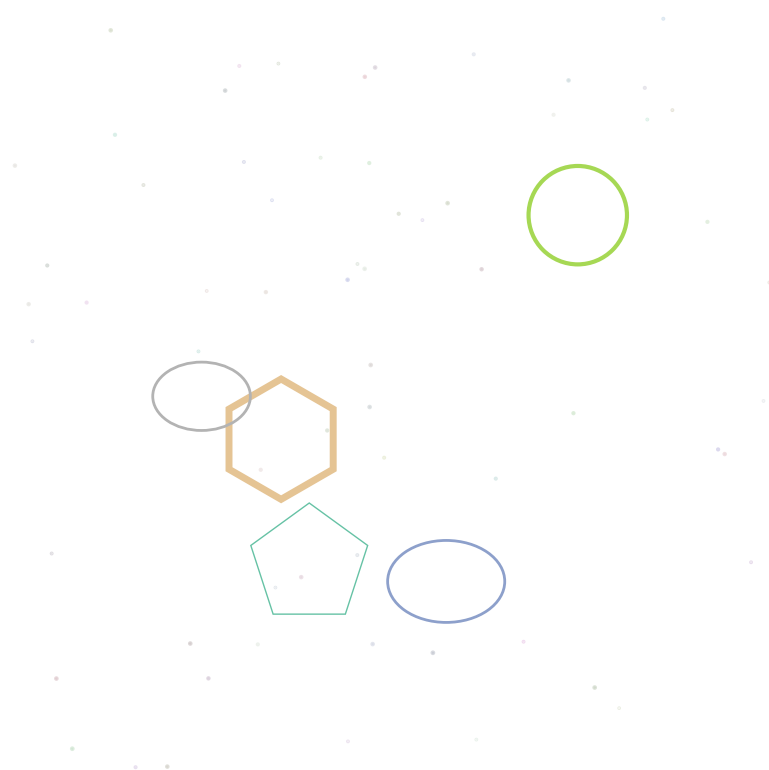[{"shape": "pentagon", "thickness": 0.5, "radius": 0.4, "center": [0.402, 0.267]}, {"shape": "oval", "thickness": 1, "radius": 0.38, "center": [0.579, 0.245]}, {"shape": "circle", "thickness": 1.5, "radius": 0.32, "center": [0.75, 0.721]}, {"shape": "hexagon", "thickness": 2.5, "radius": 0.39, "center": [0.365, 0.43]}, {"shape": "oval", "thickness": 1, "radius": 0.32, "center": [0.262, 0.485]}]